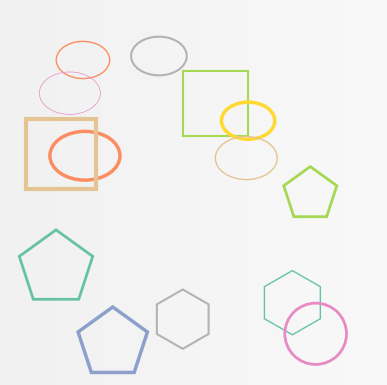[{"shape": "hexagon", "thickness": 1, "radius": 0.42, "center": [0.755, 0.214]}, {"shape": "pentagon", "thickness": 2, "radius": 0.5, "center": [0.145, 0.303]}, {"shape": "oval", "thickness": 1, "radius": 0.34, "center": [0.214, 0.844]}, {"shape": "oval", "thickness": 2.5, "radius": 0.45, "center": [0.219, 0.595]}, {"shape": "pentagon", "thickness": 2.5, "radius": 0.47, "center": [0.291, 0.109]}, {"shape": "circle", "thickness": 2, "radius": 0.4, "center": [0.815, 0.133]}, {"shape": "oval", "thickness": 0.5, "radius": 0.39, "center": [0.18, 0.758]}, {"shape": "pentagon", "thickness": 2, "radius": 0.36, "center": [0.801, 0.495]}, {"shape": "square", "thickness": 1.5, "radius": 0.42, "center": [0.557, 0.731]}, {"shape": "oval", "thickness": 2.5, "radius": 0.34, "center": [0.64, 0.686]}, {"shape": "oval", "thickness": 1, "radius": 0.4, "center": [0.636, 0.589]}, {"shape": "square", "thickness": 3, "radius": 0.45, "center": [0.158, 0.599]}, {"shape": "hexagon", "thickness": 1.5, "radius": 0.39, "center": [0.472, 0.171]}, {"shape": "oval", "thickness": 1.5, "radius": 0.36, "center": [0.41, 0.855]}]